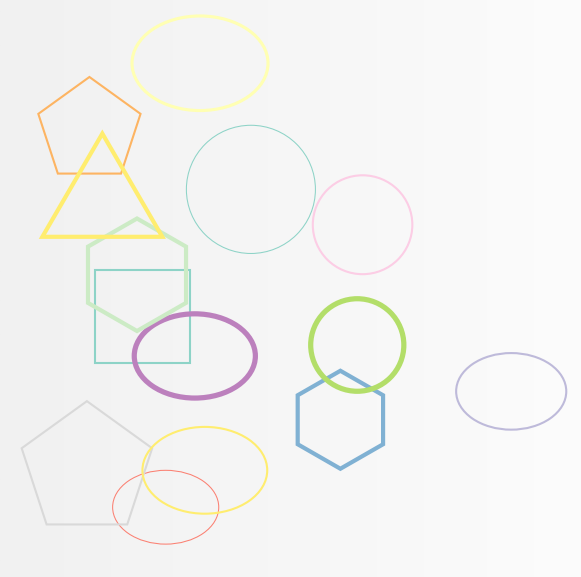[{"shape": "circle", "thickness": 0.5, "radius": 0.56, "center": [0.432, 0.671]}, {"shape": "square", "thickness": 1, "radius": 0.41, "center": [0.245, 0.451]}, {"shape": "oval", "thickness": 1.5, "radius": 0.58, "center": [0.344, 0.89]}, {"shape": "oval", "thickness": 1, "radius": 0.47, "center": [0.879, 0.321]}, {"shape": "oval", "thickness": 0.5, "radius": 0.46, "center": [0.285, 0.121]}, {"shape": "hexagon", "thickness": 2, "radius": 0.42, "center": [0.586, 0.272]}, {"shape": "pentagon", "thickness": 1, "radius": 0.46, "center": [0.154, 0.773]}, {"shape": "circle", "thickness": 2.5, "radius": 0.4, "center": [0.615, 0.402]}, {"shape": "circle", "thickness": 1, "radius": 0.43, "center": [0.624, 0.61]}, {"shape": "pentagon", "thickness": 1, "radius": 0.59, "center": [0.15, 0.186]}, {"shape": "oval", "thickness": 2.5, "radius": 0.52, "center": [0.335, 0.383]}, {"shape": "hexagon", "thickness": 2, "radius": 0.49, "center": [0.236, 0.523]}, {"shape": "triangle", "thickness": 2, "radius": 0.6, "center": [0.176, 0.649]}, {"shape": "oval", "thickness": 1, "radius": 0.54, "center": [0.352, 0.185]}]